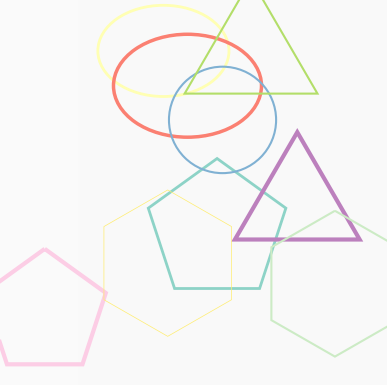[{"shape": "pentagon", "thickness": 2, "radius": 0.93, "center": [0.56, 0.402]}, {"shape": "oval", "thickness": 2, "radius": 0.85, "center": [0.422, 0.868]}, {"shape": "oval", "thickness": 2.5, "radius": 0.95, "center": [0.484, 0.777]}, {"shape": "circle", "thickness": 1.5, "radius": 0.69, "center": [0.574, 0.689]}, {"shape": "triangle", "thickness": 1.5, "radius": 0.99, "center": [0.648, 0.856]}, {"shape": "pentagon", "thickness": 3, "radius": 0.83, "center": [0.115, 0.188]}, {"shape": "triangle", "thickness": 3, "radius": 0.93, "center": [0.767, 0.471]}, {"shape": "hexagon", "thickness": 1.5, "radius": 0.95, "center": [0.864, 0.263]}, {"shape": "hexagon", "thickness": 0.5, "radius": 0.95, "center": [0.433, 0.316]}]